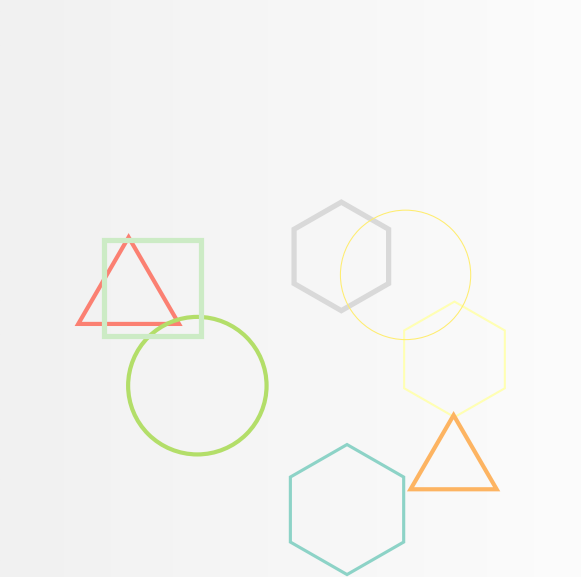[{"shape": "hexagon", "thickness": 1.5, "radius": 0.56, "center": [0.597, 0.117]}, {"shape": "hexagon", "thickness": 1, "radius": 0.5, "center": [0.782, 0.377]}, {"shape": "triangle", "thickness": 2, "radius": 0.5, "center": [0.221, 0.488]}, {"shape": "triangle", "thickness": 2, "radius": 0.43, "center": [0.78, 0.195]}, {"shape": "circle", "thickness": 2, "radius": 0.6, "center": [0.34, 0.331]}, {"shape": "hexagon", "thickness": 2.5, "radius": 0.47, "center": [0.587, 0.555]}, {"shape": "square", "thickness": 2.5, "radius": 0.41, "center": [0.262, 0.501]}, {"shape": "circle", "thickness": 0.5, "radius": 0.56, "center": [0.698, 0.523]}]